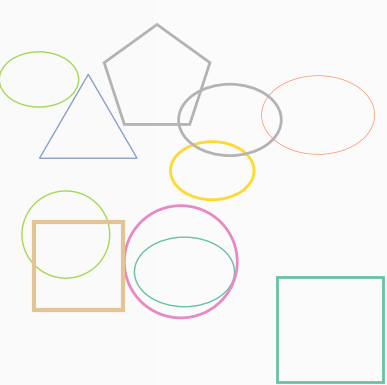[{"shape": "oval", "thickness": 1, "radius": 0.65, "center": [0.476, 0.294]}, {"shape": "square", "thickness": 2, "radius": 0.68, "center": [0.852, 0.144]}, {"shape": "oval", "thickness": 0.5, "radius": 0.73, "center": [0.821, 0.701]}, {"shape": "triangle", "thickness": 1, "radius": 0.73, "center": [0.228, 0.662]}, {"shape": "circle", "thickness": 2, "radius": 0.73, "center": [0.467, 0.32]}, {"shape": "circle", "thickness": 1, "radius": 0.57, "center": [0.17, 0.391]}, {"shape": "oval", "thickness": 1, "radius": 0.51, "center": [0.101, 0.794]}, {"shape": "oval", "thickness": 2, "radius": 0.54, "center": [0.548, 0.557]}, {"shape": "square", "thickness": 3, "radius": 0.57, "center": [0.203, 0.308]}, {"shape": "oval", "thickness": 2, "radius": 0.66, "center": [0.593, 0.688]}, {"shape": "pentagon", "thickness": 2, "radius": 0.72, "center": [0.405, 0.793]}]